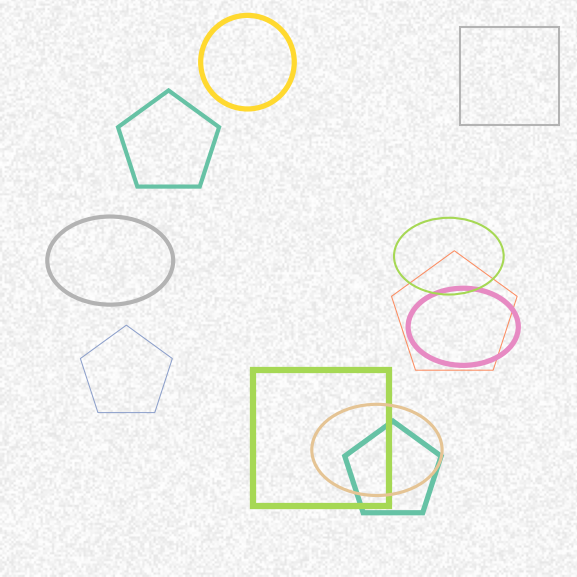[{"shape": "pentagon", "thickness": 2, "radius": 0.46, "center": [0.292, 0.751]}, {"shape": "pentagon", "thickness": 2.5, "radius": 0.44, "center": [0.68, 0.182]}, {"shape": "pentagon", "thickness": 0.5, "radius": 0.57, "center": [0.787, 0.451]}, {"shape": "pentagon", "thickness": 0.5, "radius": 0.42, "center": [0.219, 0.352]}, {"shape": "oval", "thickness": 2.5, "radius": 0.48, "center": [0.802, 0.433]}, {"shape": "oval", "thickness": 1, "radius": 0.47, "center": [0.777, 0.556]}, {"shape": "square", "thickness": 3, "radius": 0.59, "center": [0.556, 0.24]}, {"shape": "circle", "thickness": 2.5, "radius": 0.41, "center": [0.429, 0.891]}, {"shape": "oval", "thickness": 1.5, "radius": 0.56, "center": [0.653, 0.22]}, {"shape": "square", "thickness": 1, "radius": 0.43, "center": [0.883, 0.867]}, {"shape": "oval", "thickness": 2, "radius": 0.55, "center": [0.191, 0.548]}]